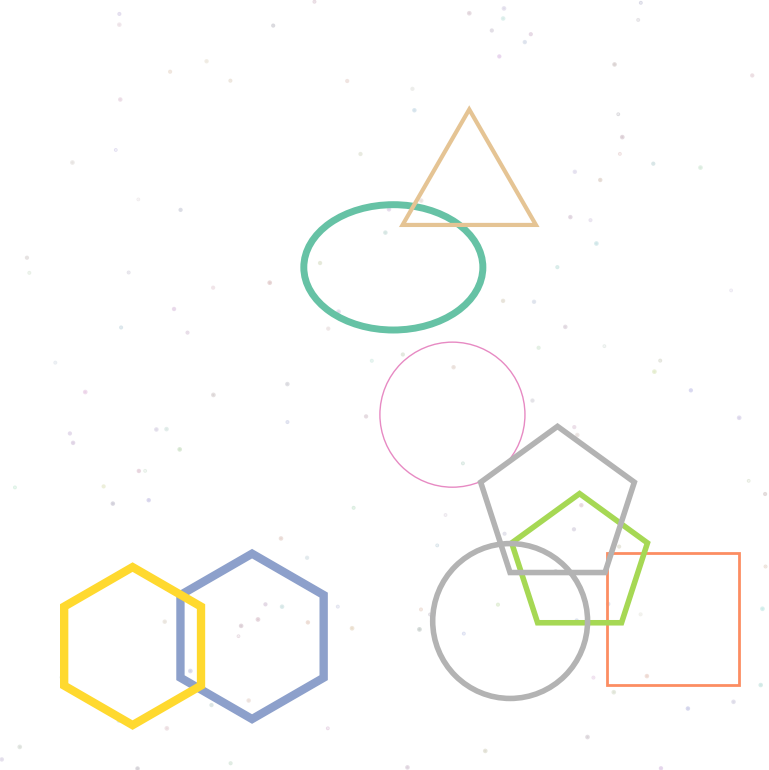[{"shape": "oval", "thickness": 2.5, "radius": 0.58, "center": [0.511, 0.653]}, {"shape": "square", "thickness": 1, "radius": 0.43, "center": [0.874, 0.196]}, {"shape": "hexagon", "thickness": 3, "radius": 0.54, "center": [0.327, 0.174]}, {"shape": "circle", "thickness": 0.5, "radius": 0.47, "center": [0.588, 0.461]}, {"shape": "pentagon", "thickness": 2, "radius": 0.46, "center": [0.753, 0.266]}, {"shape": "hexagon", "thickness": 3, "radius": 0.51, "center": [0.172, 0.161]}, {"shape": "triangle", "thickness": 1.5, "radius": 0.5, "center": [0.609, 0.758]}, {"shape": "pentagon", "thickness": 2, "radius": 0.52, "center": [0.724, 0.341]}, {"shape": "circle", "thickness": 2, "radius": 0.5, "center": [0.663, 0.193]}]